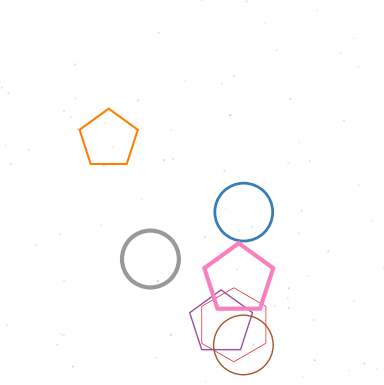[{"shape": "hexagon", "thickness": 0.5, "radius": 0.48, "center": [0.607, 0.156]}, {"shape": "circle", "thickness": 2, "radius": 0.38, "center": [0.633, 0.449]}, {"shape": "pentagon", "thickness": 1, "radius": 0.43, "center": [0.574, 0.161]}, {"shape": "pentagon", "thickness": 1.5, "radius": 0.4, "center": [0.282, 0.638]}, {"shape": "circle", "thickness": 1, "radius": 0.39, "center": [0.632, 0.104]}, {"shape": "pentagon", "thickness": 3, "radius": 0.47, "center": [0.62, 0.274]}, {"shape": "circle", "thickness": 3, "radius": 0.37, "center": [0.391, 0.327]}]